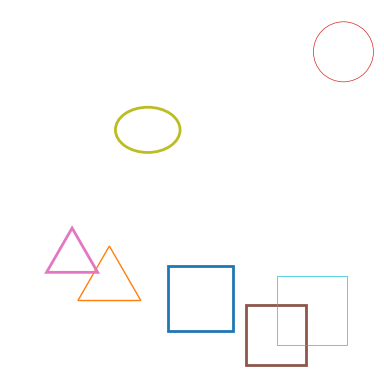[{"shape": "square", "thickness": 2, "radius": 0.42, "center": [0.521, 0.225]}, {"shape": "triangle", "thickness": 1, "radius": 0.47, "center": [0.284, 0.267]}, {"shape": "circle", "thickness": 0.5, "radius": 0.39, "center": [0.892, 0.865]}, {"shape": "square", "thickness": 2, "radius": 0.39, "center": [0.717, 0.13]}, {"shape": "triangle", "thickness": 2, "radius": 0.38, "center": [0.187, 0.331]}, {"shape": "oval", "thickness": 2, "radius": 0.42, "center": [0.384, 0.663]}, {"shape": "square", "thickness": 0.5, "radius": 0.45, "center": [0.811, 0.194]}]